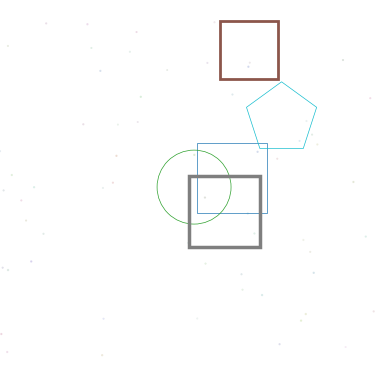[{"shape": "square", "thickness": 0.5, "radius": 0.45, "center": [0.603, 0.537]}, {"shape": "circle", "thickness": 0.5, "radius": 0.48, "center": [0.504, 0.514]}, {"shape": "square", "thickness": 2, "radius": 0.37, "center": [0.646, 0.871]}, {"shape": "square", "thickness": 2.5, "radius": 0.46, "center": [0.582, 0.45]}, {"shape": "pentagon", "thickness": 0.5, "radius": 0.48, "center": [0.731, 0.692]}]